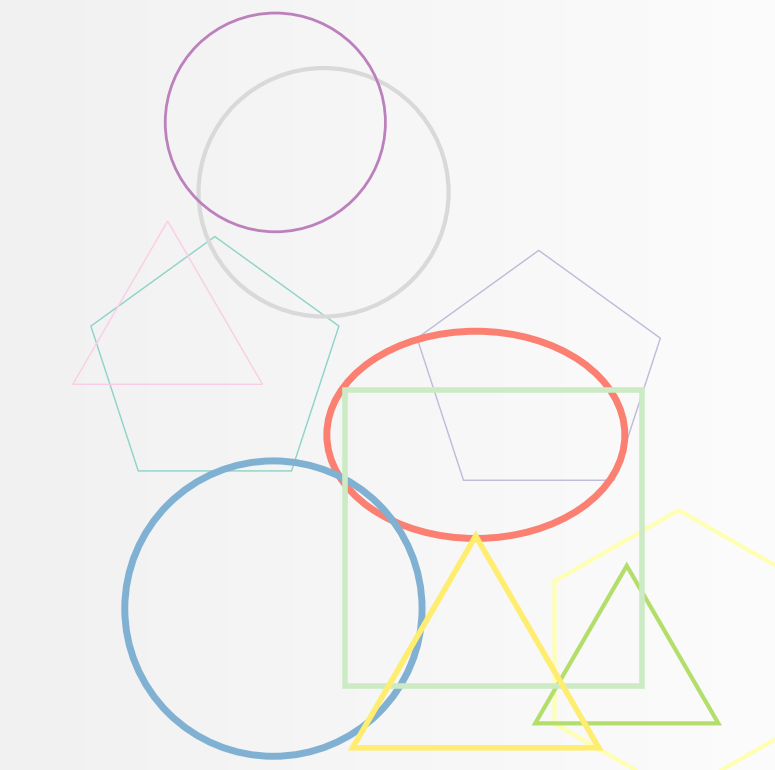[{"shape": "pentagon", "thickness": 0.5, "radius": 0.84, "center": [0.277, 0.525]}, {"shape": "hexagon", "thickness": 1.5, "radius": 0.92, "center": [0.876, 0.153]}, {"shape": "pentagon", "thickness": 0.5, "radius": 0.83, "center": [0.695, 0.51]}, {"shape": "oval", "thickness": 2.5, "radius": 0.96, "center": [0.614, 0.435]}, {"shape": "circle", "thickness": 2.5, "radius": 0.96, "center": [0.353, 0.21]}, {"shape": "triangle", "thickness": 1.5, "radius": 0.68, "center": [0.809, 0.129]}, {"shape": "triangle", "thickness": 0.5, "radius": 0.71, "center": [0.216, 0.572]}, {"shape": "circle", "thickness": 1.5, "radius": 0.81, "center": [0.417, 0.75]}, {"shape": "circle", "thickness": 1, "radius": 0.71, "center": [0.355, 0.841]}, {"shape": "square", "thickness": 2, "radius": 0.96, "center": [0.637, 0.301]}, {"shape": "triangle", "thickness": 2, "radius": 0.92, "center": [0.614, 0.121]}]